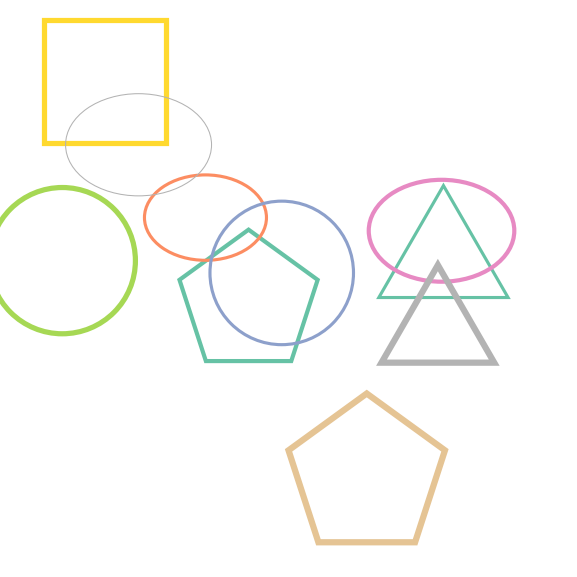[{"shape": "triangle", "thickness": 1.5, "radius": 0.65, "center": [0.768, 0.549]}, {"shape": "pentagon", "thickness": 2, "radius": 0.63, "center": [0.43, 0.476]}, {"shape": "oval", "thickness": 1.5, "radius": 0.53, "center": [0.356, 0.622]}, {"shape": "circle", "thickness": 1.5, "radius": 0.62, "center": [0.488, 0.527]}, {"shape": "oval", "thickness": 2, "radius": 0.63, "center": [0.765, 0.6]}, {"shape": "circle", "thickness": 2.5, "radius": 0.63, "center": [0.108, 0.548]}, {"shape": "square", "thickness": 2.5, "radius": 0.53, "center": [0.182, 0.858]}, {"shape": "pentagon", "thickness": 3, "radius": 0.71, "center": [0.635, 0.175]}, {"shape": "triangle", "thickness": 3, "radius": 0.56, "center": [0.758, 0.427]}, {"shape": "oval", "thickness": 0.5, "radius": 0.63, "center": [0.24, 0.748]}]